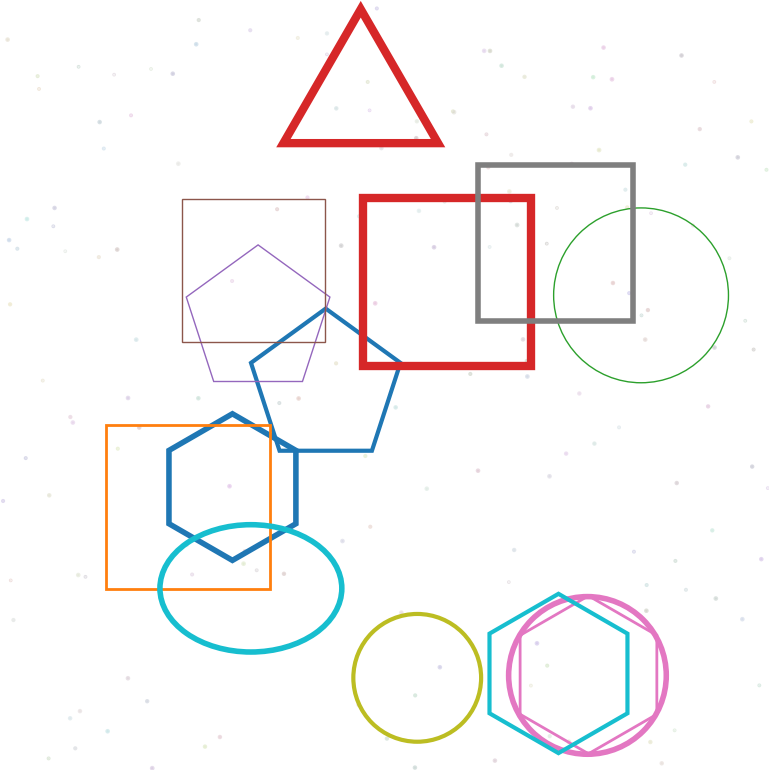[{"shape": "pentagon", "thickness": 1.5, "radius": 0.51, "center": [0.423, 0.497]}, {"shape": "hexagon", "thickness": 2, "radius": 0.48, "center": [0.302, 0.367]}, {"shape": "square", "thickness": 1, "radius": 0.53, "center": [0.244, 0.341]}, {"shape": "circle", "thickness": 0.5, "radius": 0.57, "center": [0.833, 0.616]}, {"shape": "triangle", "thickness": 3, "radius": 0.58, "center": [0.468, 0.872]}, {"shape": "square", "thickness": 3, "radius": 0.54, "center": [0.581, 0.633]}, {"shape": "pentagon", "thickness": 0.5, "radius": 0.49, "center": [0.335, 0.584]}, {"shape": "square", "thickness": 0.5, "radius": 0.47, "center": [0.329, 0.649]}, {"shape": "circle", "thickness": 2, "radius": 0.51, "center": [0.763, 0.123]}, {"shape": "hexagon", "thickness": 1, "radius": 0.51, "center": [0.764, 0.124]}, {"shape": "square", "thickness": 2, "radius": 0.5, "center": [0.722, 0.684]}, {"shape": "circle", "thickness": 1.5, "radius": 0.41, "center": [0.542, 0.12]}, {"shape": "oval", "thickness": 2, "radius": 0.59, "center": [0.326, 0.236]}, {"shape": "hexagon", "thickness": 1.5, "radius": 0.52, "center": [0.725, 0.125]}]